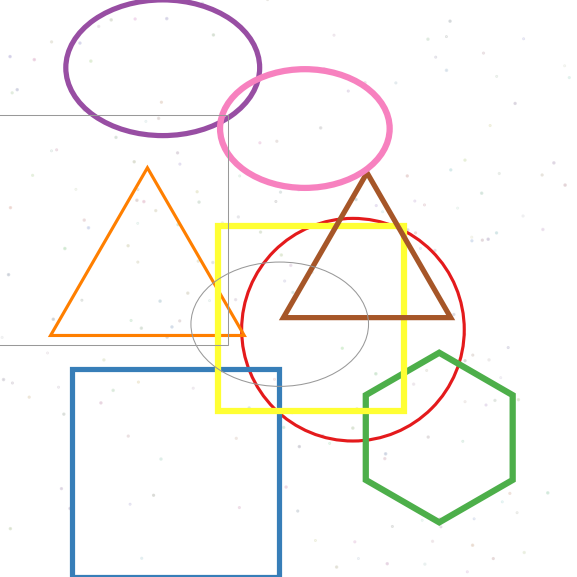[{"shape": "circle", "thickness": 1.5, "radius": 0.96, "center": [0.611, 0.428]}, {"shape": "square", "thickness": 2.5, "radius": 0.9, "center": [0.304, 0.18]}, {"shape": "hexagon", "thickness": 3, "radius": 0.73, "center": [0.761, 0.241]}, {"shape": "oval", "thickness": 2.5, "radius": 0.84, "center": [0.282, 0.882]}, {"shape": "triangle", "thickness": 1.5, "radius": 0.97, "center": [0.255, 0.515]}, {"shape": "square", "thickness": 3, "radius": 0.8, "center": [0.538, 0.448]}, {"shape": "triangle", "thickness": 2.5, "radius": 0.84, "center": [0.636, 0.533]}, {"shape": "oval", "thickness": 3, "radius": 0.73, "center": [0.528, 0.777]}, {"shape": "square", "thickness": 0.5, "radius": 1.0, "center": [0.195, 0.601]}, {"shape": "oval", "thickness": 0.5, "radius": 0.77, "center": [0.484, 0.438]}]